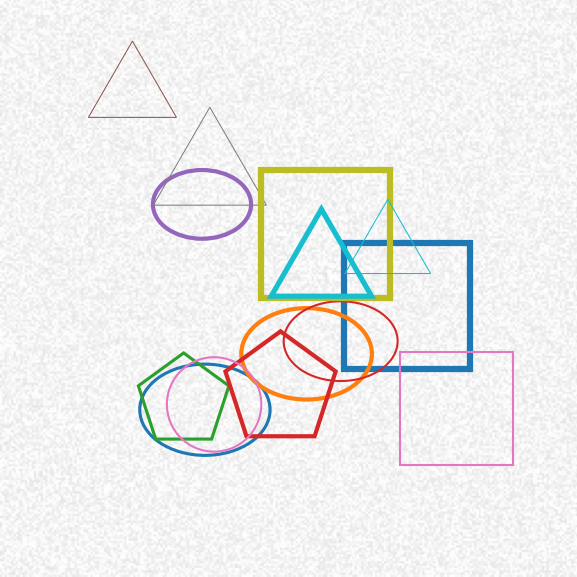[{"shape": "oval", "thickness": 1.5, "radius": 0.56, "center": [0.355, 0.29]}, {"shape": "square", "thickness": 3, "radius": 0.55, "center": [0.705, 0.469]}, {"shape": "oval", "thickness": 2, "radius": 0.57, "center": [0.531, 0.386]}, {"shape": "pentagon", "thickness": 1.5, "radius": 0.41, "center": [0.318, 0.306]}, {"shape": "pentagon", "thickness": 2, "radius": 0.5, "center": [0.486, 0.325]}, {"shape": "oval", "thickness": 1, "radius": 0.49, "center": [0.59, 0.408]}, {"shape": "oval", "thickness": 2, "radius": 0.43, "center": [0.35, 0.645]}, {"shape": "triangle", "thickness": 0.5, "radius": 0.44, "center": [0.229, 0.84]}, {"shape": "circle", "thickness": 1, "radius": 0.41, "center": [0.371, 0.299]}, {"shape": "square", "thickness": 1, "radius": 0.49, "center": [0.79, 0.292]}, {"shape": "triangle", "thickness": 0.5, "radius": 0.57, "center": [0.363, 0.7]}, {"shape": "square", "thickness": 3, "radius": 0.56, "center": [0.563, 0.594]}, {"shape": "triangle", "thickness": 0.5, "radius": 0.43, "center": [0.671, 0.568]}, {"shape": "triangle", "thickness": 2.5, "radius": 0.5, "center": [0.557, 0.536]}]